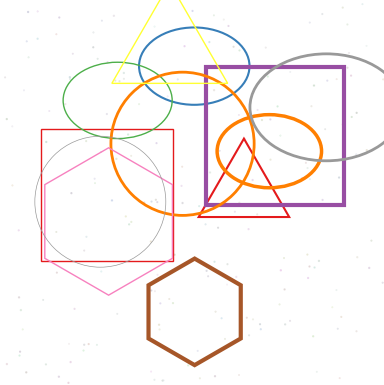[{"shape": "triangle", "thickness": 1.5, "radius": 0.68, "center": [0.634, 0.504]}, {"shape": "square", "thickness": 1, "radius": 0.86, "center": [0.278, 0.494]}, {"shape": "oval", "thickness": 1.5, "radius": 0.72, "center": [0.505, 0.828]}, {"shape": "oval", "thickness": 1, "radius": 0.71, "center": [0.306, 0.739]}, {"shape": "square", "thickness": 3, "radius": 0.89, "center": [0.715, 0.646]}, {"shape": "circle", "thickness": 2, "radius": 0.93, "center": [0.474, 0.627]}, {"shape": "oval", "thickness": 2.5, "radius": 0.68, "center": [0.7, 0.607]}, {"shape": "triangle", "thickness": 1, "radius": 0.87, "center": [0.441, 0.87]}, {"shape": "hexagon", "thickness": 3, "radius": 0.69, "center": [0.506, 0.19]}, {"shape": "hexagon", "thickness": 1, "radius": 0.96, "center": [0.282, 0.425]}, {"shape": "oval", "thickness": 2, "radius": 0.99, "center": [0.848, 0.721]}, {"shape": "circle", "thickness": 0.5, "radius": 0.85, "center": [0.261, 0.476]}]